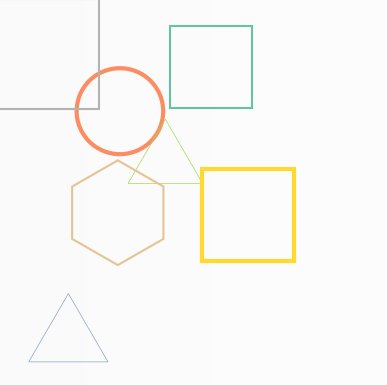[{"shape": "square", "thickness": 1.5, "radius": 0.53, "center": [0.545, 0.826]}, {"shape": "circle", "thickness": 3, "radius": 0.56, "center": [0.309, 0.711]}, {"shape": "triangle", "thickness": 0.5, "radius": 0.59, "center": [0.176, 0.119]}, {"shape": "triangle", "thickness": 0.5, "radius": 0.56, "center": [0.427, 0.579]}, {"shape": "square", "thickness": 3, "radius": 0.59, "center": [0.641, 0.442]}, {"shape": "hexagon", "thickness": 1.5, "radius": 0.68, "center": [0.304, 0.447]}, {"shape": "square", "thickness": 1.5, "radius": 0.71, "center": [0.112, 0.86]}]